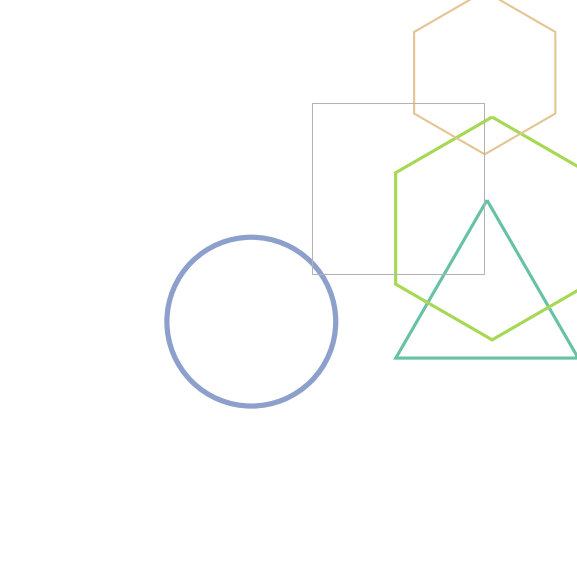[{"shape": "triangle", "thickness": 1.5, "radius": 0.91, "center": [0.843, 0.47]}, {"shape": "circle", "thickness": 2.5, "radius": 0.73, "center": [0.435, 0.442]}, {"shape": "hexagon", "thickness": 1.5, "radius": 0.96, "center": [0.852, 0.604]}, {"shape": "hexagon", "thickness": 1, "radius": 0.71, "center": [0.839, 0.873]}, {"shape": "square", "thickness": 0.5, "radius": 0.74, "center": [0.69, 0.673]}]